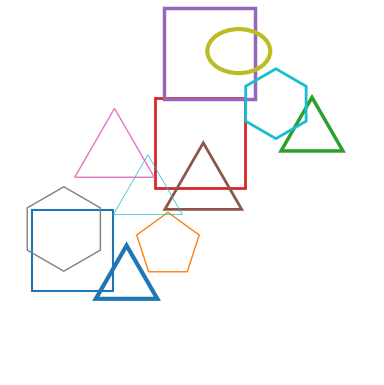[{"shape": "square", "thickness": 1.5, "radius": 0.52, "center": [0.188, 0.35]}, {"shape": "triangle", "thickness": 3, "radius": 0.46, "center": [0.329, 0.27]}, {"shape": "pentagon", "thickness": 1, "radius": 0.43, "center": [0.436, 0.363]}, {"shape": "triangle", "thickness": 2.5, "radius": 0.46, "center": [0.81, 0.654]}, {"shape": "square", "thickness": 2, "radius": 0.59, "center": [0.52, 0.629]}, {"shape": "square", "thickness": 2.5, "radius": 0.59, "center": [0.545, 0.861]}, {"shape": "triangle", "thickness": 2, "radius": 0.58, "center": [0.528, 0.514]}, {"shape": "triangle", "thickness": 1, "radius": 0.6, "center": [0.297, 0.599]}, {"shape": "hexagon", "thickness": 1, "radius": 0.55, "center": [0.166, 0.405]}, {"shape": "oval", "thickness": 3, "radius": 0.41, "center": [0.62, 0.867]}, {"shape": "triangle", "thickness": 0.5, "radius": 0.52, "center": [0.384, 0.495]}, {"shape": "hexagon", "thickness": 2, "radius": 0.45, "center": [0.717, 0.731]}]